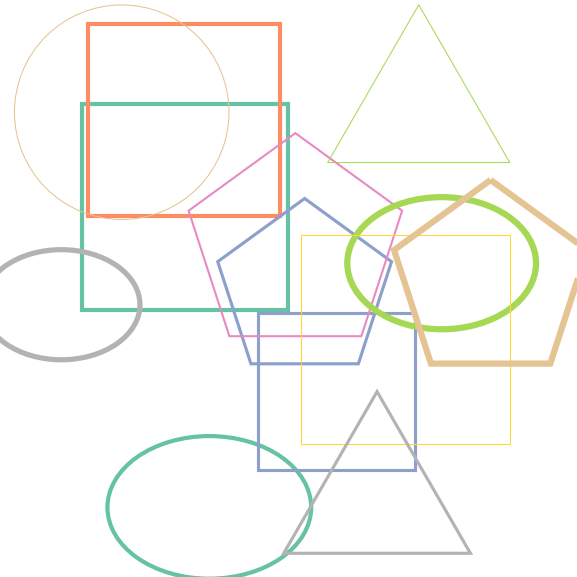[{"shape": "oval", "thickness": 2, "radius": 0.88, "center": [0.362, 0.121]}, {"shape": "square", "thickness": 2, "radius": 0.89, "center": [0.321, 0.641]}, {"shape": "square", "thickness": 2, "radius": 0.83, "center": [0.319, 0.792]}, {"shape": "square", "thickness": 1.5, "radius": 0.68, "center": [0.583, 0.321]}, {"shape": "pentagon", "thickness": 1.5, "radius": 0.79, "center": [0.528, 0.497]}, {"shape": "pentagon", "thickness": 1, "radius": 0.97, "center": [0.511, 0.574]}, {"shape": "triangle", "thickness": 0.5, "radius": 0.91, "center": [0.725, 0.809]}, {"shape": "oval", "thickness": 3, "radius": 0.82, "center": [0.765, 0.543]}, {"shape": "square", "thickness": 0.5, "radius": 0.9, "center": [0.702, 0.411]}, {"shape": "pentagon", "thickness": 3, "radius": 0.88, "center": [0.85, 0.512]}, {"shape": "circle", "thickness": 0.5, "radius": 0.93, "center": [0.211, 0.805]}, {"shape": "oval", "thickness": 2.5, "radius": 0.68, "center": [0.106, 0.471]}, {"shape": "triangle", "thickness": 1.5, "radius": 0.93, "center": [0.653, 0.134]}]